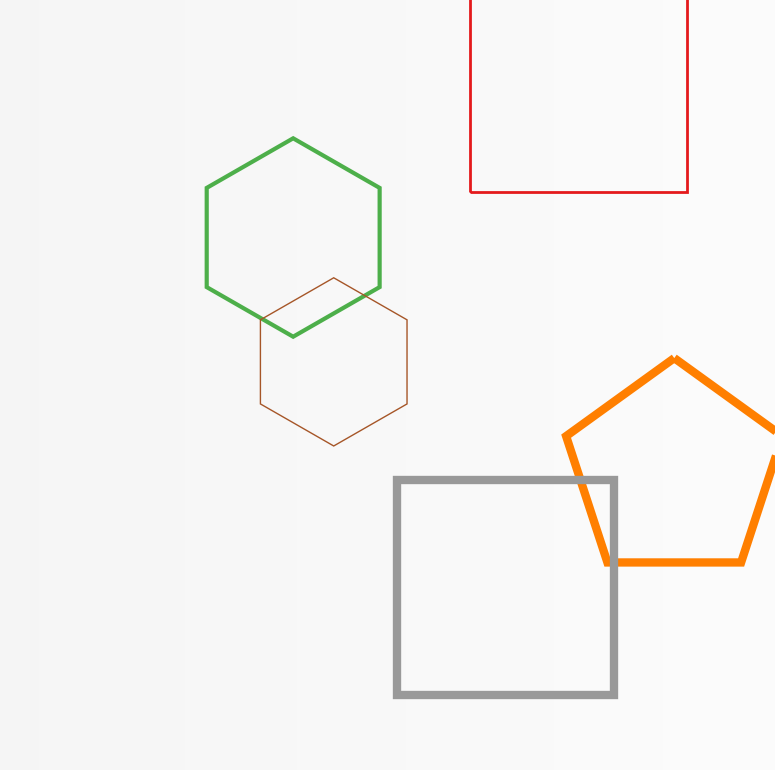[{"shape": "square", "thickness": 1, "radius": 0.7, "center": [0.747, 0.891]}, {"shape": "hexagon", "thickness": 1.5, "radius": 0.64, "center": [0.378, 0.692]}, {"shape": "pentagon", "thickness": 3, "radius": 0.73, "center": [0.87, 0.388]}, {"shape": "hexagon", "thickness": 0.5, "radius": 0.55, "center": [0.431, 0.53]}, {"shape": "square", "thickness": 3, "radius": 0.7, "center": [0.653, 0.237]}]